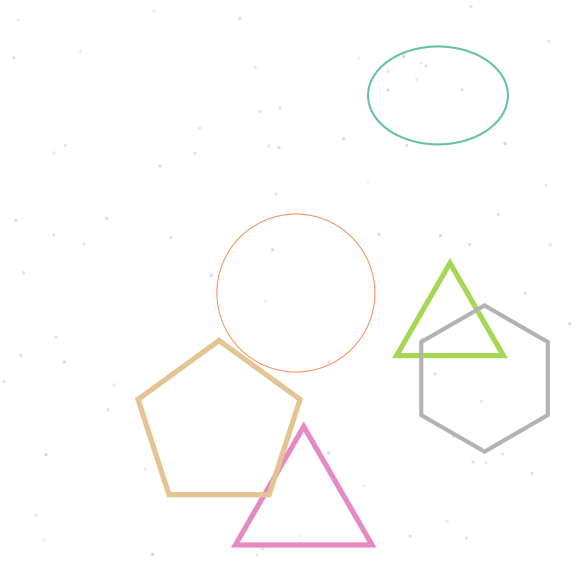[{"shape": "oval", "thickness": 1, "radius": 0.61, "center": [0.758, 0.834]}, {"shape": "circle", "thickness": 0.5, "radius": 0.68, "center": [0.512, 0.492]}, {"shape": "triangle", "thickness": 2.5, "radius": 0.68, "center": [0.526, 0.124]}, {"shape": "triangle", "thickness": 2.5, "radius": 0.53, "center": [0.779, 0.437]}, {"shape": "pentagon", "thickness": 2.5, "radius": 0.74, "center": [0.379, 0.262]}, {"shape": "hexagon", "thickness": 2, "radius": 0.63, "center": [0.839, 0.344]}]